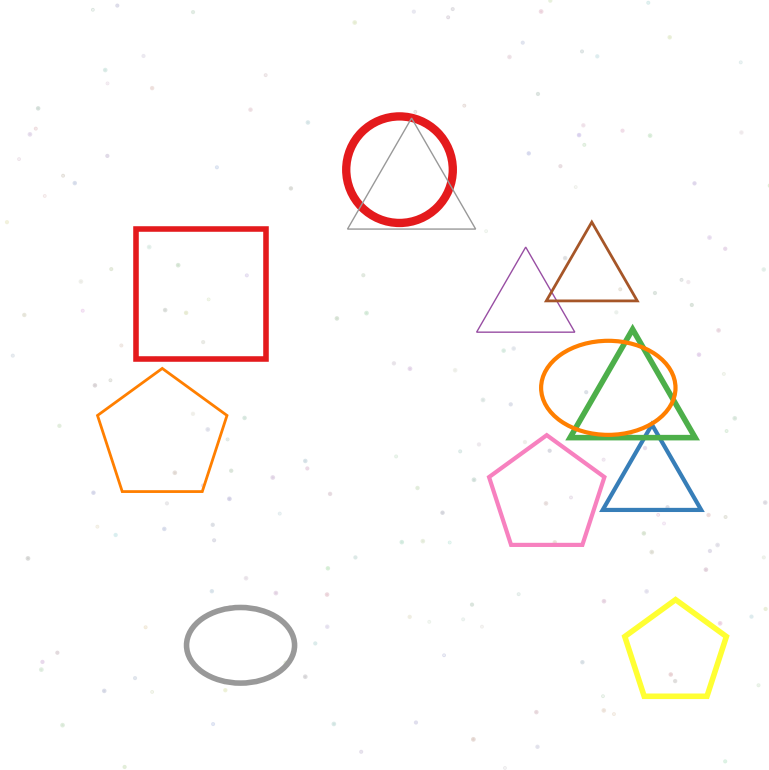[{"shape": "circle", "thickness": 3, "radius": 0.35, "center": [0.519, 0.78]}, {"shape": "square", "thickness": 2, "radius": 0.42, "center": [0.261, 0.618]}, {"shape": "triangle", "thickness": 1.5, "radius": 0.37, "center": [0.847, 0.375]}, {"shape": "triangle", "thickness": 2, "radius": 0.47, "center": [0.822, 0.479]}, {"shape": "triangle", "thickness": 0.5, "radius": 0.37, "center": [0.683, 0.605]}, {"shape": "oval", "thickness": 1.5, "radius": 0.44, "center": [0.79, 0.496]}, {"shape": "pentagon", "thickness": 1, "radius": 0.44, "center": [0.211, 0.433]}, {"shape": "pentagon", "thickness": 2, "radius": 0.35, "center": [0.877, 0.152]}, {"shape": "triangle", "thickness": 1, "radius": 0.34, "center": [0.769, 0.643]}, {"shape": "pentagon", "thickness": 1.5, "radius": 0.39, "center": [0.71, 0.356]}, {"shape": "triangle", "thickness": 0.5, "radius": 0.48, "center": [0.535, 0.751]}, {"shape": "oval", "thickness": 2, "radius": 0.35, "center": [0.312, 0.162]}]